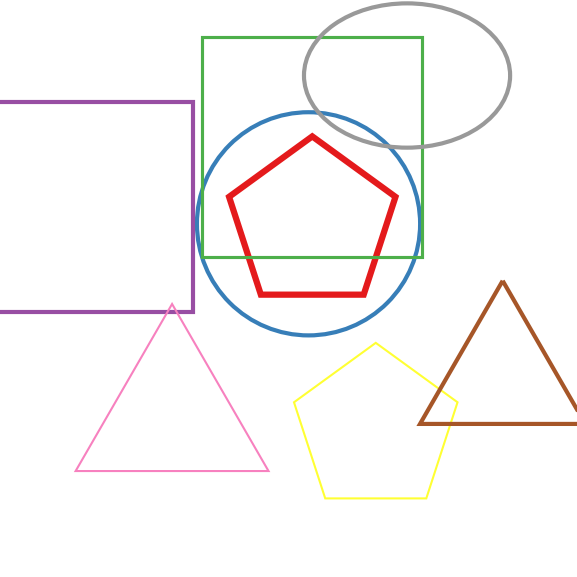[{"shape": "pentagon", "thickness": 3, "radius": 0.76, "center": [0.541, 0.611]}, {"shape": "circle", "thickness": 2, "radius": 0.97, "center": [0.534, 0.612]}, {"shape": "square", "thickness": 1.5, "radius": 0.95, "center": [0.54, 0.745]}, {"shape": "square", "thickness": 2, "radius": 0.91, "center": [0.151, 0.64]}, {"shape": "pentagon", "thickness": 1, "radius": 0.74, "center": [0.651, 0.257]}, {"shape": "triangle", "thickness": 2, "radius": 0.83, "center": [0.87, 0.348]}, {"shape": "triangle", "thickness": 1, "radius": 0.96, "center": [0.298, 0.28]}, {"shape": "oval", "thickness": 2, "radius": 0.89, "center": [0.705, 0.868]}]